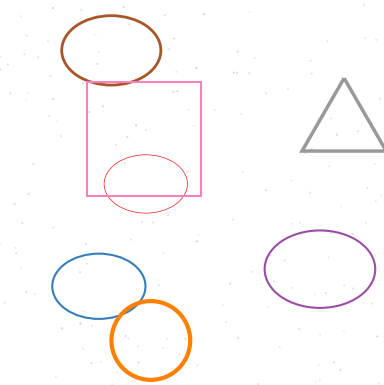[{"shape": "oval", "thickness": 0.5, "radius": 0.54, "center": [0.379, 0.522]}, {"shape": "oval", "thickness": 1.5, "radius": 0.61, "center": [0.257, 0.256]}, {"shape": "oval", "thickness": 1.5, "radius": 0.72, "center": [0.831, 0.301]}, {"shape": "circle", "thickness": 3, "radius": 0.51, "center": [0.392, 0.116]}, {"shape": "oval", "thickness": 2, "radius": 0.64, "center": [0.289, 0.869]}, {"shape": "square", "thickness": 1.5, "radius": 0.74, "center": [0.375, 0.639]}, {"shape": "triangle", "thickness": 2.5, "radius": 0.63, "center": [0.894, 0.671]}]